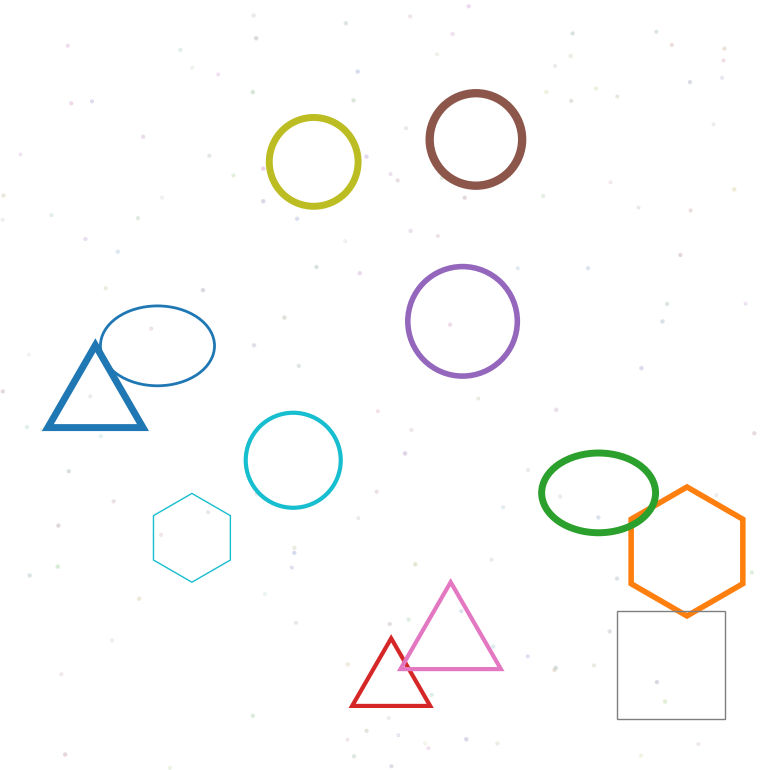[{"shape": "triangle", "thickness": 2.5, "radius": 0.36, "center": [0.124, 0.48]}, {"shape": "oval", "thickness": 1, "radius": 0.37, "center": [0.205, 0.551]}, {"shape": "hexagon", "thickness": 2, "radius": 0.42, "center": [0.892, 0.284]}, {"shape": "oval", "thickness": 2.5, "radius": 0.37, "center": [0.777, 0.36]}, {"shape": "triangle", "thickness": 1.5, "radius": 0.29, "center": [0.508, 0.112]}, {"shape": "circle", "thickness": 2, "radius": 0.36, "center": [0.601, 0.583]}, {"shape": "circle", "thickness": 3, "radius": 0.3, "center": [0.618, 0.819]}, {"shape": "triangle", "thickness": 1.5, "radius": 0.38, "center": [0.585, 0.169]}, {"shape": "square", "thickness": 0.5, "radius": 0.35, "center": [0.872, 0.137]}, {"shape": "circle", "thickness": 2.5, "radius": 0.29, "center": [0.407, 0.79]}, {"shape": "hexagon", "thickness": 0.5, "radius": 0.29, "center": [0.249, 0.302]}, {"shape": "circle", "thickness": 1.5, "radius": 0.31, "center": [0.381, 0.402]}]